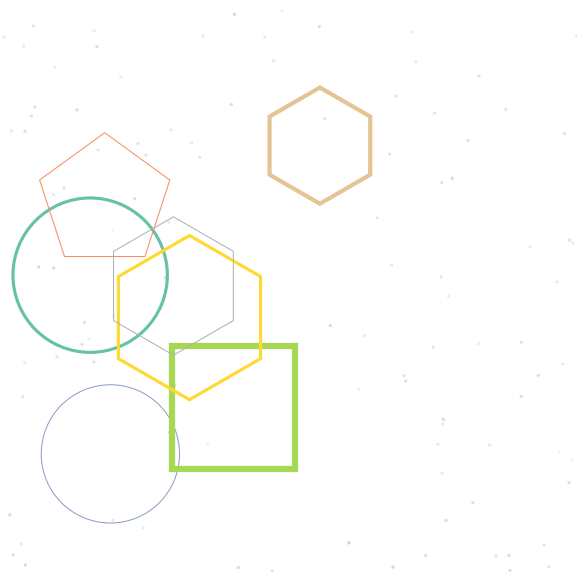[{"shape": "circle", "thickness": 1.5, "radius": 0.67, "center": [0.156, 0.523]}, {"shape": "pentagon", "thickness": 0.5, "radius": 0.59, "center": [0.181, 0.651]}, {"shape": "circle", "thickness": 0.5, "radius": 0.6, "center": [0.191, 0.213]}, {"shape": "square", "thickness": 3, "radius": 0.53, "center": [0.405, 0.294]}, {"shape": "hexagon", "thickness": 1.5, "radius": 0.71, "center": [0.328, 0.449]}, {"shape": "hexagon", "thickness": 2, "radius": 0.5, "center": [0.554, 0.747]}, {"shape": "hexagon", "thickness": 0.5, "radius": 0.6, "center": [0.3, 0.504]}]